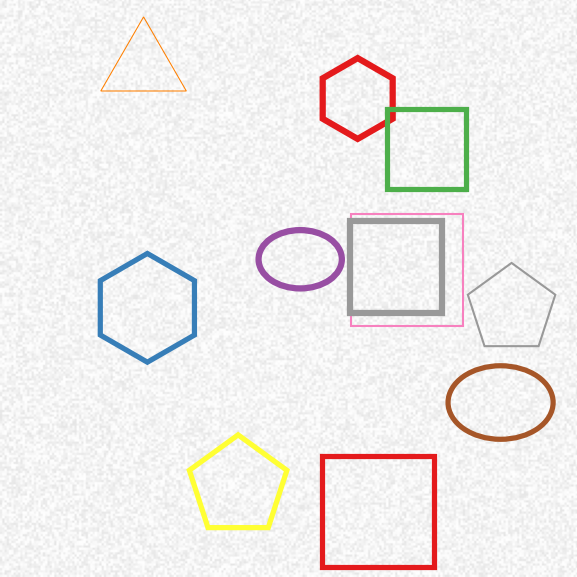[{"shape": "hexagon", "thickness": 3, "radius": 0.35, "center": [0.619, 0.829]}, {"shape": "square", "thickness": 2.5, "radius": 0.48, "center": [0.655, 0.114]}, {"shape": "hexagon", "thickness": 2.5, "radius": 0.47, "center": [0.255, 0.466]}, {"shape": "square", "thickness": 2.5, "radius": 0.34, "center": [0.739, 0.741]}, {"shape": "oval", "thickness": 3, "radius": 0.36, "center": [0.52, 0.55]}, {"shape": "triangle", "thickness": 0.5, "radius": 0.43, "center": [0.249, 0.884]}, {"shape": "pentagon", "thickness": 2.5, "radius": 0.44, "center": [0.412, 0.157]}, {"shape": "oval", "thickness": 2.5, "radius": 0.45, "center": [0.867, 0.302]}, {"shape": "square", "thickness": 1, "radius": 0.49, "center": [0.705, 0.532]}, {"shape": "square", "thickness": 3, "radius": 0.4, "center": [0.685, 0.537]}, {"shape": "pentagon", "thickness": 1, "radius": 0.4, "center": [0.886, 0.464]}]